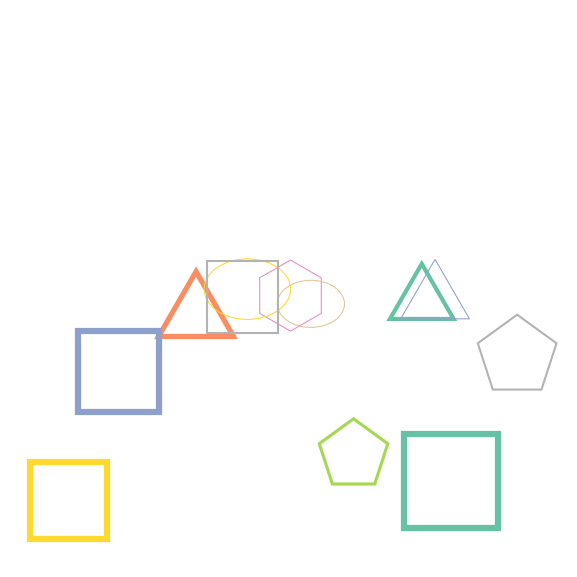[{"shape": "triangle", "thickness": 2, "radius": 0.32, "center": [0.73, 0.479]}, {"shape": "square", "thickness": 3, "radius": 0.41, "center": [0.78, 0.166]}, {"shape": "triangle", "thickness": 2.5, "radius": 0.37, "center": [0.34, 0.454]}, {"shape": "square", "thickness": 3, "radius": 0.35, "center": [0.205, 0.356]}, {"shape": "triangle", "thickness": 0.5, "radius": 0.34, "center": [0.753, 0.481]}, {"shape": "hexagon", "thickness": 0.5, "radius": 0.31, "center": [0.503, 0.487]}, {"shape": "pentagon", "thickness": 1.5, "radius": 0.31, "center": [0.612, 0.212]}, {"shape": "square", "thickness": 3, "radius": 0.33, "center": [0.118, 0.132]}, {"shape": "oval", "thickness": 0.5, "radius": 0.37, "center": [0.428, 0.498]}, {"shape": "oval", "thickness": 0.5, "radius": 0.29, "center": [0.538, 0.473]}, {"shape": "square", "thickness": 1, "radius": 0.31, "center": [0.42, 0.485]}, {"shape": "pentagon", "thickness": 1, "radius": 0.36, "center": [0.896, 0.383]}]